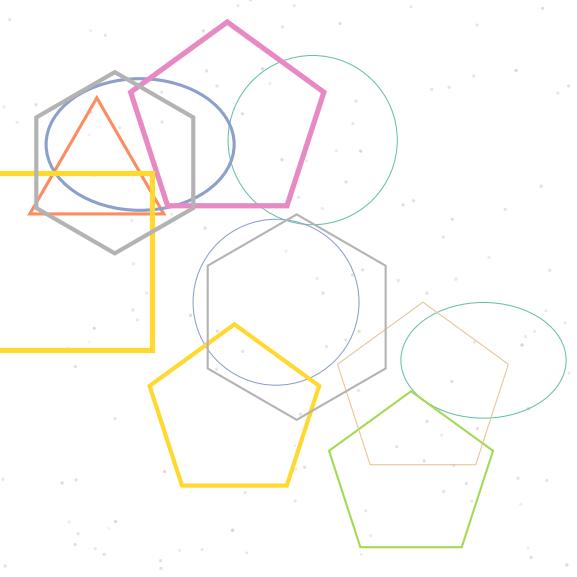[{"shape": "circle", "thickness": 0.5, "radius": 0.73, "center": [0.541, 0.757]}, {"shape": "oval", "thickness": 0.5, "radius": 0.72, "center": [0.837, 0.375]}, {"shape": "triangle", "thickness": 1.5, "radius": 0.67, "center": [0.168, 0.696]}, {"shape": "oval", "thickness": 1.5, "radius": 0.81, "center": [0.243, 0.749]}, {"shape": "circle", "thickness": 0.5, "radius": 0.72, "center": [0.478, 0.476]}, {"shape": "pentagon", "thickness": 2.5, "radius": 0.88, "center": [0.394, 0.785]}, {"shape": "pentagon", "thickness": 1, "radius": 0.75, "center": [0.712, 0.172]}, {"shape": "square", "thickness": 2.5, "radius": 0.77, "center": [0.109, 0.545]}, {"shape": "pentagon", "thickness": 2, "radius": 0.77, "center": [0.406, 0.283]}, {"shape": "pentagon", "thickness": 0.5, "radius": 0.78, "center": [0.732, 0.32]}, {"shape": "hexagon", "thickness": 2, "radius": 0.78, "center": [0.199, 0.717]}, {"shape": "hexagon", "thickness": 1, "radius": 0.89, "center": [0.514, 0.45]}]